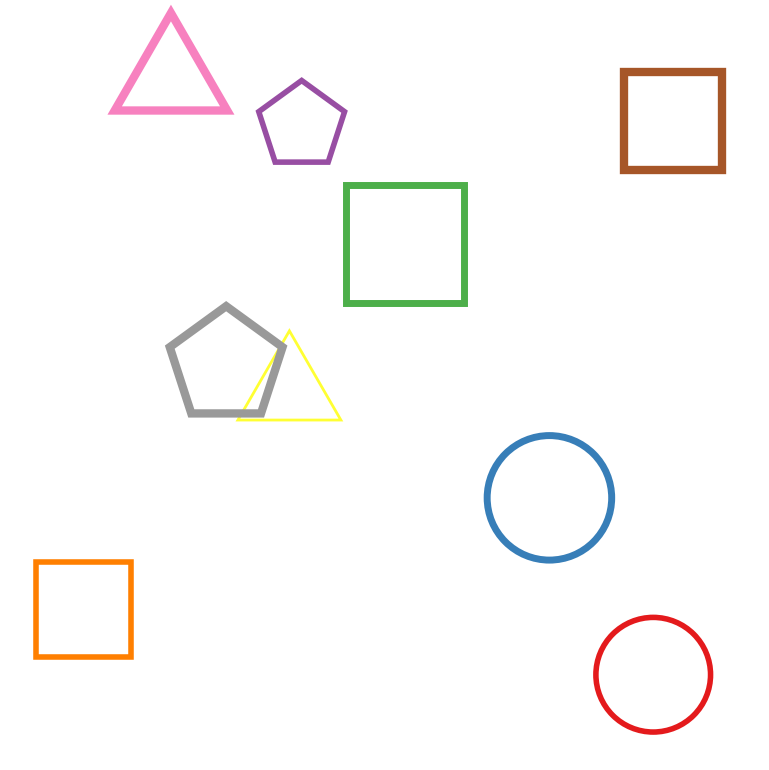[{"shape": "circle", "thickness": 2, "radius": 0.37, "center": [0.848, 0.124]}, {"shape": "circle", "thickness": 2.5, "radius": 0.4, "center": [0.714, 0.353]}, {"shape": "square", "thickness": 2.5, "radius": 0.38, "center": [0.526, 0.683]}, {"shape": "pentagon", "thickness": 2, "radius": 0.29, "center": [0.392, 0.837]}, {"shape": "square", "thickness": 2, "radius": 0.31, "center": [0.109, 0.209]}, {"shape": "triangle", "thickness": 1, "radius": 0.39, "center": [0.376, 0.493]}, {"shape": "square", "thickness": 3, "radius": 0.32, "center": [0.874, 0.842]}, {"shape": "triangle", "thickness": 3, "radius": 0.42, "center": [0.222, 0.899]}, {"shape": "pentagon", "thickness": 3, "radius": 0.38, "center": [0.294, 0.525]}]